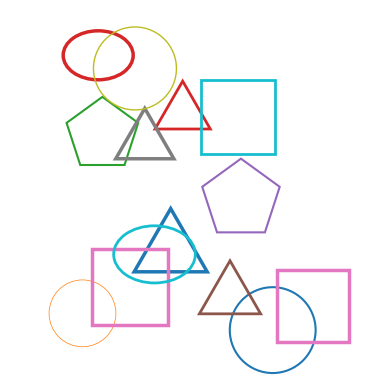[{"shape": "circle", "thickness": 1.5, "radius": 0.56, "center": [0.708, 0.143]}, {"shape": "triangle", "thickness": 2.5, "radius": 0.55, "center": [0.443, 0.349]}, {"shape": "circle", "thickness": 0.5, "radius": 0.43, "center": [0.214, 0.186]}, {"shape": "pentagon", "thickness": 1.5, "radius": 0.49, "center": [0.266, 0.651]}, {"shape": "oval", "thickness": 2.5, "radius": 0.45, "center": [0.255, 0.856]}, {"shape": "triangle", "thickness": 2, "radius": 0.41, "center": [0.474, 0.706]}, {"shape": "pentagon", "thickness": 1.5, "radius": 0.53, "center": [0.626, 0.482]}, {"shape": "triangle", "thickness": 2, "radius": 0.46, "center": [0.597, 0.231]}, {"shape": "square", "thickness": 2.5, "radius": 0.47, "center": [0.814, 0.206]}, {"shape": "square", "thickness": 2.5, "radius": 0.5, "center": [0.337, 0.254]}, {"shape": "triangle", "thickness": 2.5, "radius": 0.44, "center": [0.376, 0.631]}, {"shape": "circle", "thickness": 1, "radius": 0.54, "center": [0.351, 0.822]}, {"shape": "square", "thickness": 2, "radius": 0.48, "center": [0.618, 0.696]}, {"shape": "oval", "thickness": 2, "radius": 0.53, "center": [0.401, 0.339]}]